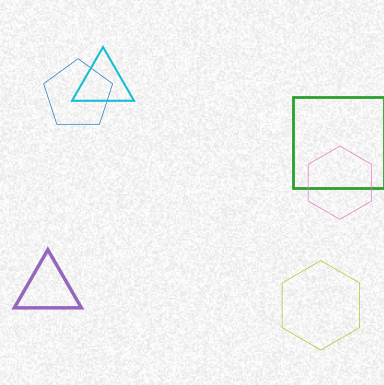[{"shape": "pentagon", "thickness": 0.5, "radius": 0.47, "center": [0.203, 0.753]}, {"shape": "square", "thickness": 2, "radius": 0.59, "center": [0.88, 0.629]}, {"shape": "triangle", "thickness": 2.5, "radius": 0.5, "center": [0.124, 0.251]}, {"shape": "hexagon", "thickness": 0.5, "radius": 0.48, "center": [0.883, 0.525]}, {"shape": "hexagon", "thickness": 0.5, "radius": 0.58, "center": [0.833, 0.207]}, {"shape": "triangle", "thickness": 1.5, "radius": 0.47, "center": [0.268, 0.785]}]